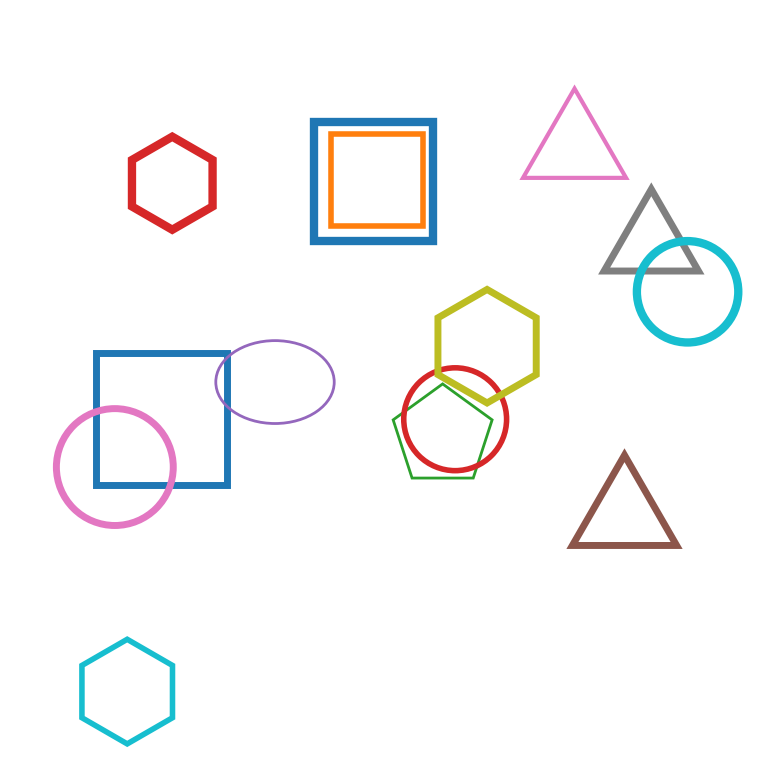[{"shape": "square", "thickness": 3, "radius": 0.39, "center": [0.485, 0.765]}, {"shape": "square", "thickness": 2.5, "radius": 0.43, "center": [0.21, 0.456]}, {"shape": "square", "thickness": 2, "radius": 0.3, "center": [0.49, 0.766]}, {"shape": "pentagon", "thickness": 1, "radius": 0.34, "center": [0.575, 0.434]}, {"shape": "hexagon", "thickness": 3, "radius": 0.3, "center": [0.224, 0.762]}, {"shape": "circle", "thickness": 2, "radius": 0.33, "center": [0.591, 0.456]}, {"shape": "oval", "thickness": 1, "radius": 0.38, "center": [0.357, 0.504]}, {"shape": "triangle", "thickness": 2.5, "radius": 0.39, "center": [0.811, 0.331]}, {"shape": "circle", "thickness": 2.5, "radius": 0.38, "center": [0.149, 0.393]}, {"shape": "triangle", "thickness": 1.5, "radius": 0.39, "center": [0.746, 0.808]}, {"shape": "triangle", "thickness": 2.5, "radius": 0.35, "center": [0.846, 0.683]}, {"shape": "hexagon", "thickness": 2.5, "radius": 0.37, "center": [0.633, 0.55]}, {"shape": "circle", "thickness": 3, "radius": 0.33, "center": [0.893, 0.621]}, {"shape": "hexagon", "thickness": 2, "radius": 0.34, "center": [0.165, 0.102]}]